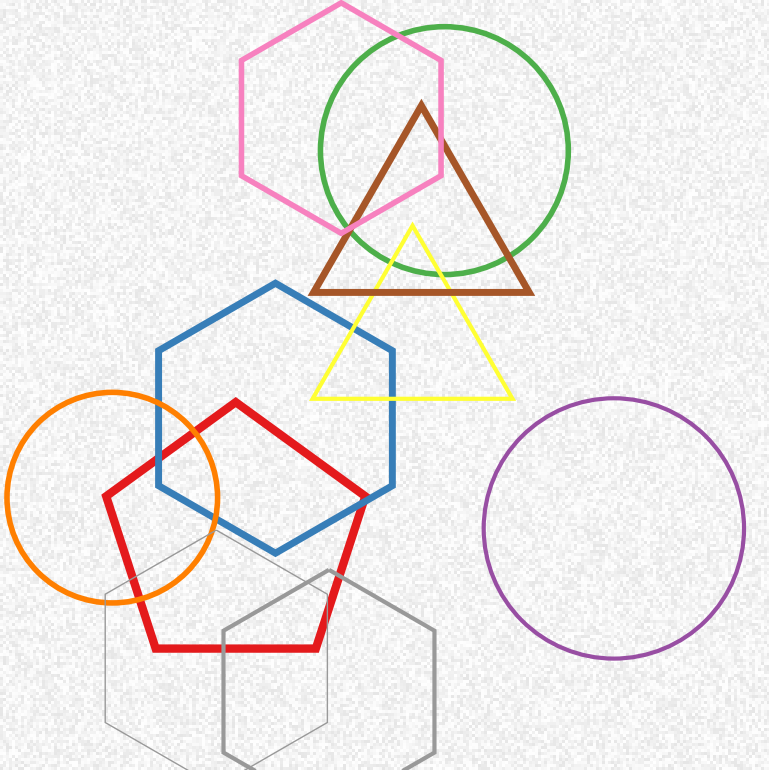[{"shape": "pentagon", "thickness": 3, "radius": 0.88, "center": [0.306, 0.301]}, {"shape": "hexagon", "thickness": 2.5, "radius": 0.88, "center": [0.358, 0.457]}, {"shape": "circle", "thickness": 2, "radius": 0.8, "center": [0.577, 0.804]}, {"shape": "circle", "thickness": 1.5, "radius": 0.85, "center": [0.797, 0.314]}, {"shape": "circle", "thickness": 2, "radius": 0.68, "center": [0.146, 0.354]}, {"shape": "triangle", "thickness": 1.5, "radius": 0.75, "center": [0.536, 0.557]}, {"shape": "triangle", "thickness": 2.5, "radius": 0.81, "center": [0.547, 0.701]}, {"shape": "hexagon", "thickness": 2, "radius": 0.75, "center": [0.443, 0.847]}, {"shape": "hexagon", "thickness": 1.5, "radius": 0.79, "center": [0.427, 0.102]}, {"shape": "hexagon", "thickness": 0.5, "radius": 0.83, "center": [0.281, 0.145]}]